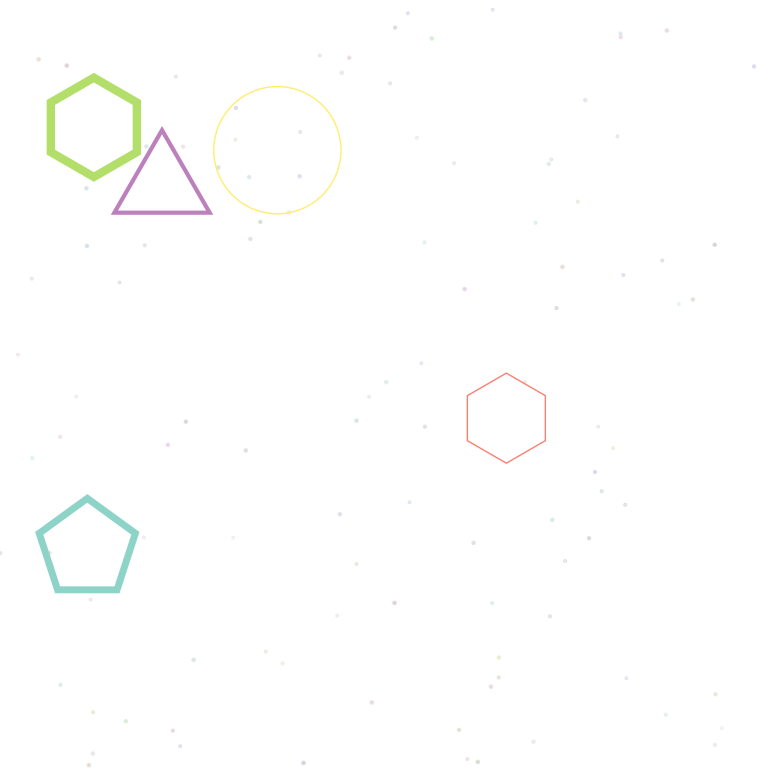[{"shape": "pentagon", "thickness": 2.5, "radius": 0.33, "center": [0.113, 0.287]}, {"shape": "hexagon", "thickness": 0.5, "radius": 0.29, "center": [0.658, 0.457]}, {"shape": "hexagon", "thickness": 3, "radius": 0.32, "center": [0.122, 0.835]}, {"shape": "triangle", "thickness": 1.5, "radius": 0.36, "center": [0.21, 0.76]}, {"shape": "circle", "thickness": 0.5, "radius": 0.41, "center": [0.36, 0.805]}]